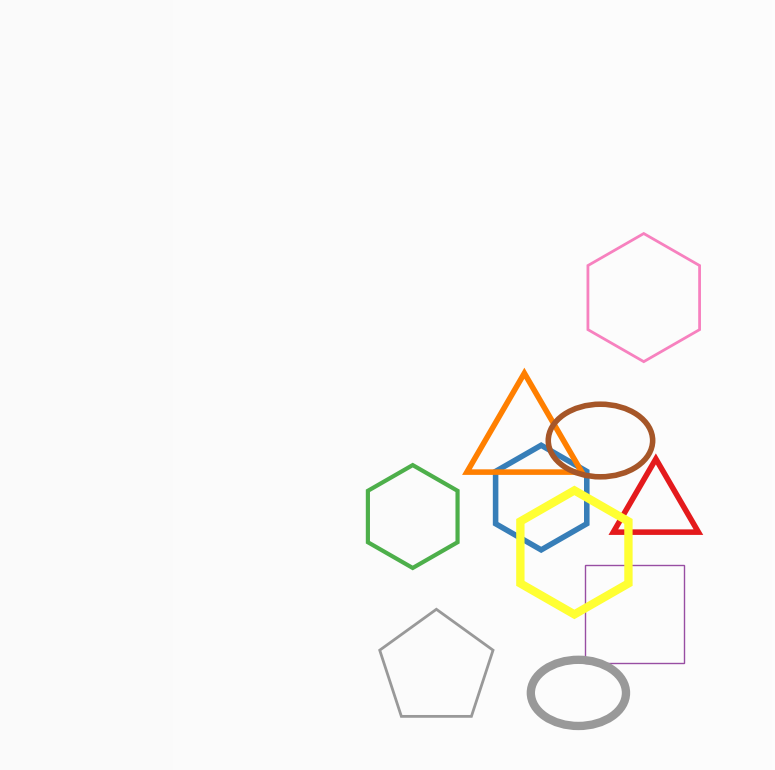[{"shape": "triangle", "thickness": 2, "radius": 0.32, "center": [0.846, 0.341]}, {"shape": "hexagon", "thickness": 2, "radius": 0.34, "center": [0.698, 0.354]}, {"shape": "hexagon", "thickness": 1.5, "radius": 0.33, "center": [0.533, 0.329]}, {"shape": "square", "thickness": 0.5, "radius": 0.32, "center": [0.819, 0.203]}, {"shape": "triangle", "thickness": 2, "radius": 0.43, "center": [0.677, 0.43]}, {"shape": "hexagon", "thickness": 3, "radius": 0.4, "center": [0.741, 0.283]}, {"shape": "oval", "thickness": 2, "radius": 0.34, "center": [0.775, 0.428]}, {"shape": "hexagon", "thickness": 1, "radius": 0.42, "center": [0.831, 0.614]}, {"shape": "oval", "thickness": 3, "radius": 0.31, "center": [0.746, 0.1]}, {"shape": "pentagon", "thickness": 1, "radius": 0.38, "center": [0.563, 0.132]}]